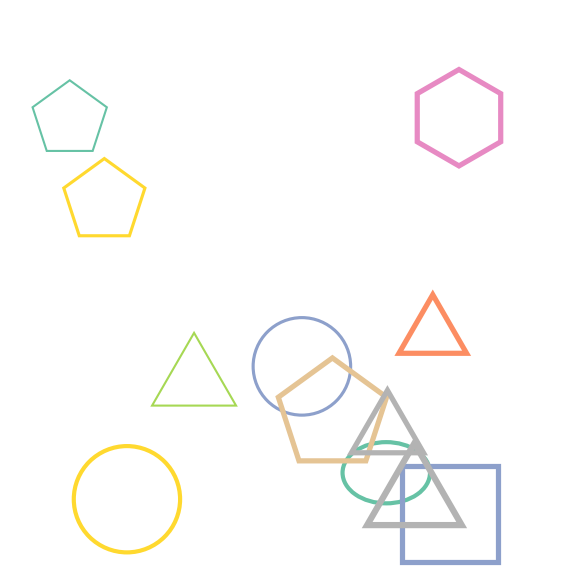[{"shape": "oval", "thickness": 2, "radius": 0.38, "center": [0.669, 0.181]}, {"shape": "pentagon", "thickness": 1, "radius": 0.34, "center": [0.121, 0.792]}, {"shape": "triangle", "thickness": 2.5, "radius": 0.34, "center": [0.749, 0.421]}, {"shape": "square", "thickness": 2.5, "radius": 0.41, "center": [0.779, 0.109]}, {"shape": "circle", "thickness": 1.5, "radius": 0.42, "center": [0.523, 0.365]}, {"shape": "hexagon", "thickness": 2.5, "radius": 0.42, "center": [0.795, 0.795]}, {"shape": "triangle", "thickness": 1, "radius": 0.42, "center": [0.336, 0.339]}, {"shape": "circle", "thickness": 2, "radius": 0.46, "center": [0.22, 0.135]}, {"shape": "pentagon", "thickness": 1.5, "radius": 0.37, "center": [0.181, 0.651]}, {"shape": "pentagon", "thickness": 2.5, "radius": 0.49, "center": [0.576, 0.281]}, {"shape": "triangle", "thickness": 2.5, "radius": 0.36, "center": [0.671, 0.251]}, {"shape": "triangle", "thickness": 3, "radius": 0.47, "center": [0.718, 0.137]}]